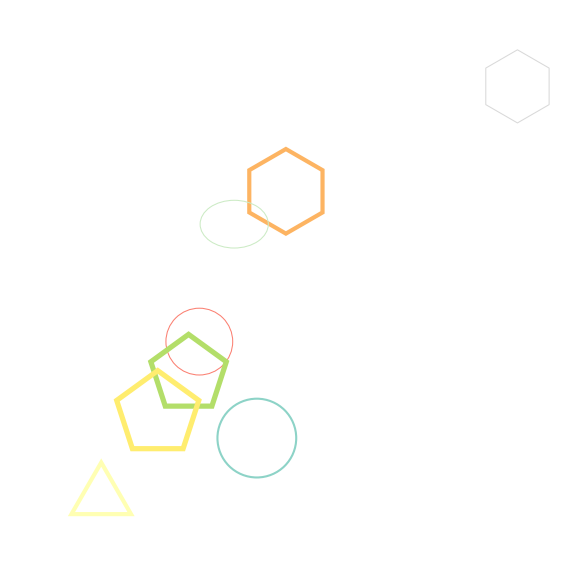[{"shape": "circle", "thickness": 1, "radius": 0.34, "center": [0.445, 0.241]}, {"shape": "triangle", "thickness": 2, "radius": 0.3, "center": [0.175, 0.139]}, {"shape": "circle", "thickness": 0.5, "radius": 0.29, "center": [0.345, 0.408]}, {"shape": "hexagon", "thickness": 2, "radius": 0.37, "center": [0.495, 0.668]}, {"shape": "pentagon", "thickness": 2.5, "radius": 0.34, "center": [0.327, 0.351]}, {"shape": "hexagon", "thickness": 0.5, "radius": 0.32, "center": [0.896, 0.85]}, {"shape": "oval", "thickness": 0.5, "radius": 0.3, "center": [0.406, 0.611]}, {"shape": "pentagon", "thickness": 2.5, "radius": 0.37, "center": [0.273, 0.283]}]